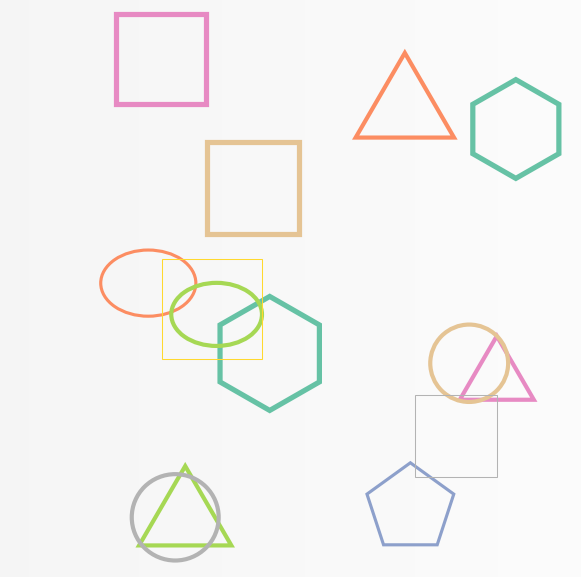[{"shape": "hexagon", "thickness": 2.5, "radius": 0.43, "center": [0.887, 0.776]}, {"shape": "hexagon", "thickness": 2.5, "radius": 0.49, "center": [0.464, 0.387]}, {"shape": "oval", "thickness": 1.5, "radius": 0.41, "center": [0.255, 0.509]}, {"shape": "triangle", "thickness": 2, "radius": 0.49, "center": [0.696, 0.81]}, {"shape": "pentagon", "thickness": 1.5, "radius": 0.39, "center": [0.706, 0.119]}, {"shape": "square", "thickness": 2.5, "radius": 0.39, "center": [0.277, 0.896]}, {"shape": "triangle", "thickness": 2, "radius": 0.37, "center": [0.855, 0.344]}, {"shape": "oval", "thickness": 2, "radius": 0.39, "center": [0.373, 0.455]}, {"shape": "triangle", "thickness": 2, "radius": 0.46, "center": [0.319, 0.1]}, {"shape": "square", "thickness": 0.5, "radius": 0.43, "center": [0.364, 0.464]}, {"shape": "circle", "thickness": 2, "radius": 0.33, "center": [0.807, 0.37]}, {"shape": "square", "thickness": 2.5, "radius": 0.4, "center": [0.435, 0.674]}, {"shape": "circle", "thickness": 2, "radius": 0.37, "center": [0.301, 0.103]}, {"shape": "square", "thickness": 0.5, "radius": 0.35, "center": [0.785, 0.244]}]